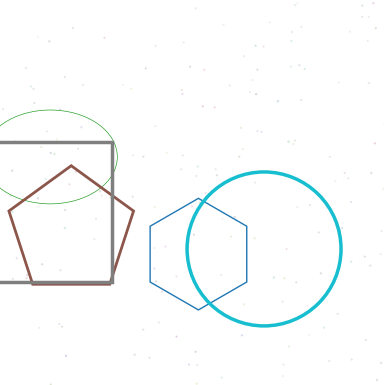[{"shape": "hexagon", "thickness": 1, "radius": 0.72, "center": [0.515, 0.34]}, {"shape": "oval", "thickness": 0.5, "radius": 0.87, "center": [0.131, 0.592]}, {"shape": "pentagon", "thickness": 2, "radius": 0.85, "center": [0.185, 0.399]}, {"shape": "square", "thickness": 2.5, "radius": 0.91, "center": [0.108, 0.45]}, {"shape": "circle", "thickness": 2.5, "radius": 1.0, "center": [0.686, 0.353]}]